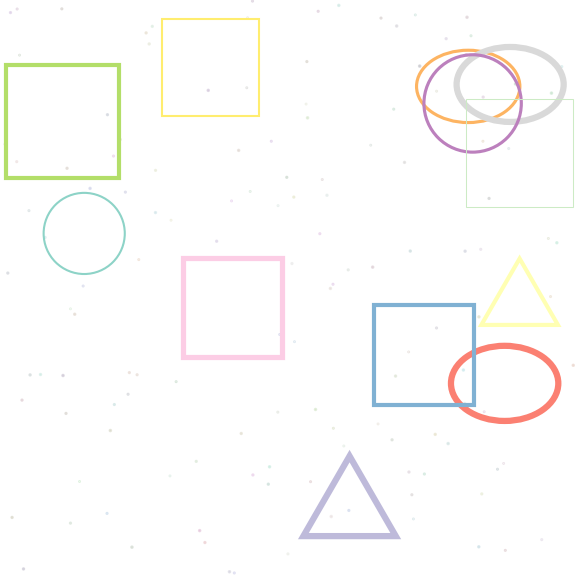[{"shape": "circle", "thickness": 1, "radius": 0.35, "center": [0.146, 0.595]}, {"shape": "triangle", "thickness": 2, "radius": 0.38, "center": [0.9, 0.475]}, {"shape": "triangle", "thickness": 3, "radius": 0.46, "center": [0.605, 0.117]}, {"shape": "oval", "thickness": 3, "radius": 0.46, "center": [0.874, 0.335]}, {"shape": "square", "thickness": 2, "radius": 0.43, "center": [0.734, 0.385]}, {"shape": "oval", "thickness": 1.5, "radius": 0.45, "center": [0.811, 0.85]}, {"shape": "square", "thickness": 2, "radius": 0.49, "center": [0.109, 0.789]}, {"shape": "square", "thickness": 2.5, "radius": 0.43, "center": [0.402, 0.467]}, {"shape": "oval", "thickness": 3, "radius": 0.46, "center": [0.883, 0.853]}, {"shape": "circle", "thickness": 1.5, "radius": 0.42, "center": [0.818, 0.82]}, {"shape": "square", "thickness": 0.5, "radius": 0.47, "center": [0.9, 0.734]}, {"shape": "square", "thickness": 1, "radius": 0.42, "center": [0.364, 0.882]}]